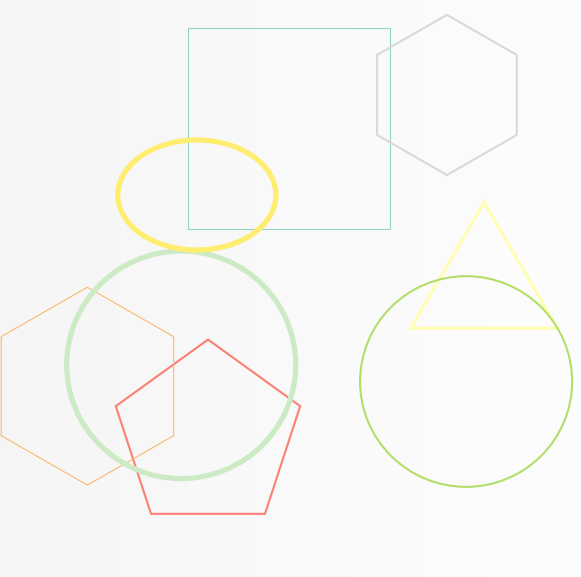[{"shape": "square", "thickness": 0.5, "radius": 0.87, "center": [0.497, 0.777]}, {"shape": "triangle", "thickness": 1.5, "radius": 0.73, "center": [0.833, 0.503]}, {"shape": "pentagon", "thickness": 1, "radius": 0.83, "center": [0.358, 0.244]}, {"shape": "hexagon", "thickness": 0.5, "radius": 0.86, "center": [0.15, 0.33]}, {"shape": "circle", "thickness": 1, "radius": 0.91, "center": [0.802, 0.339]}, {"shape": "hexagon", "thickness": 1, "radius": 0.69, "center": [0.769, 0.835]}, {"shape": "circle", "thickness": 2.5, "radius": 0.99, "center": [0.312, 0.367]}, {"shape": "oval", "thickness": 2.5, "radius": 0.68, "center": [0.339, 0.662]}]